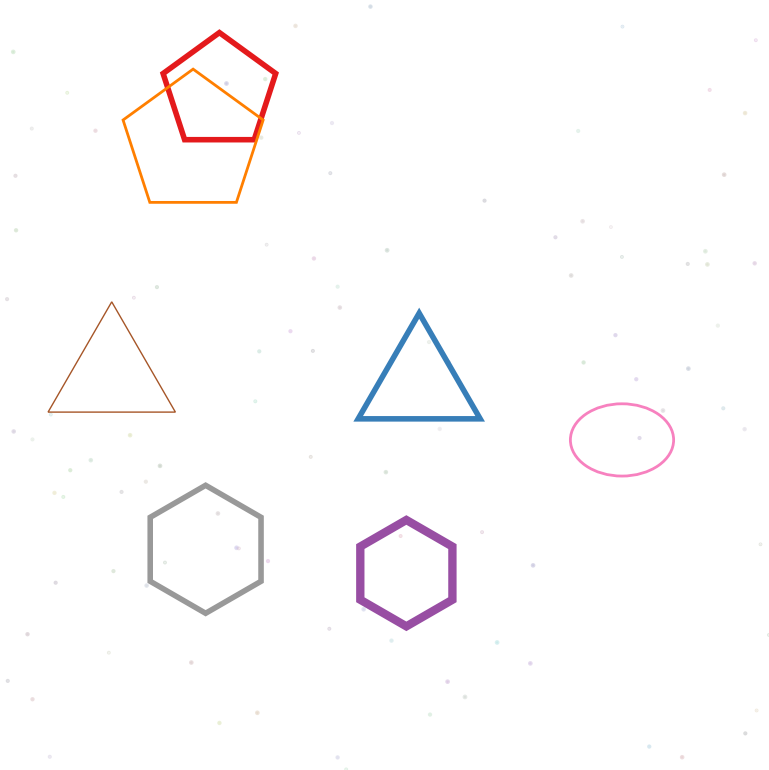[{"shape": "pentagon", "thickness": 2, "radius": 0.38, "center": [0.285, 0.881]}, {"shape": "triangle", "thickness": 2, "radius": 0.46, "center": [0.544, 0.502]}, {"shape": "hexagon", "thickness": 3, "radius": 0.35, "center": [0.528, 0.256]}, {"shape": "pentagon", "thickness": 1, "radius": 0.48, "center": [0.251, 0.815]}, {"shape": "triangle", "thickness": 0.5, "radius": 0.48, "center": [0.145, 0.513]}, {"shape": "oval", "thickness": 1, "radius": 0.34, "center": [0.808, 0.429]}, {"shape": "hexagon", "thickness": 2, "radius": 0.42, "center": [0.267, 0.287]}]